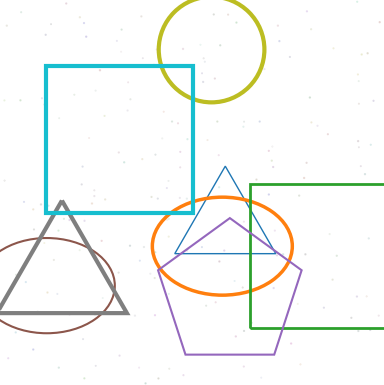[{"shape": "triangle", "thickness": 1, "radius": 0.76, "center": [0.585, 0.417]}, {"shape": "oval", "thickness": 2.5, "radius": 0.91, "center": [0.577, 0.361]}, {"shape": "square", "thickness": 2, "radius": 0.93, "center": [0.836, 0.336]}, {"shape": "pentagon", "thickness": 1.5, "radius": 0.98, "center": [0.597, 0.237]}, {"shape": "oval", "thickness": 1.5, "radius": 0.88, "center": [0.122, 0.258]}, {"shape": "triangle", "thickness": 3, "radius": 0.97, "center": [0.161, 0.284]}, {"shape": "circle", "thickness": 3, "radius": 0.69, "center": [0.55, 0.871]}, {"shape": "square", "thickness": 3, "radius": 0.95, "center": [0.311, 0.638]}]